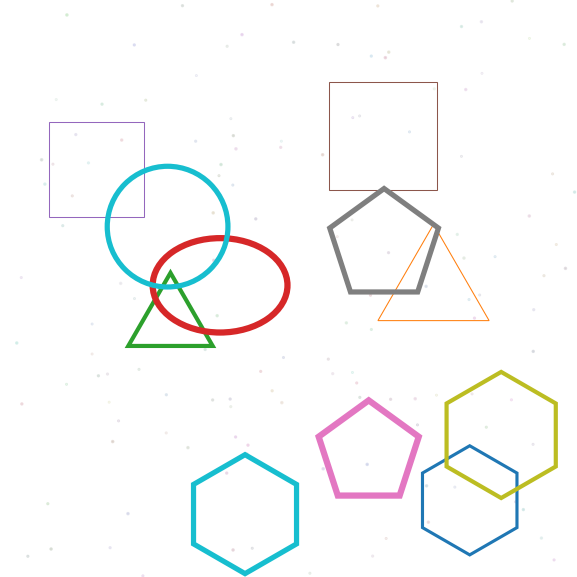[{"shape": "hexagon", "thickness": 1.5, "radius": 0.47, "center": [0.813, 0.133]}, {"shape": "triangle", "thickness": 0.5, "radius": 0.56, "center": [0.751, 0.5]}, {"shape": "triangle", "thickness": 2, "radius": 0.42, "center": [0.295, 0.442]}, {"shape": "oval", "thickness": 3, "radius": 0.58, "center": [0.381, 0.505]}, {"shape": "square", "thickness": 0.5, "radius": 0.41, "center": [0.167, 0.705]}, {"shape": "square", "thickness": 0.5, "radius": 0.47, "center": [0.663, 0.764]}, {"shape": "pentagon", "thickness": 3, "radius": 0.46, "center": [0.638, 0.215]}, {"shape": "pentagon", "thickness": 2.5, "radius": 0.49, "center": [0.665, 0.574]}, {"shape": "hexagon", "thickness": 2, "radius": 0.55, "center": [0.868, 0.246]}, {"shape": "hexagon", "thickness": 2.5, "radius": 0.51, "center": [0.424, 0.109]}, {"shape": "circle", "thickness": 2.5, "radius": 0.52, "center": [0.29, 0.607]}]